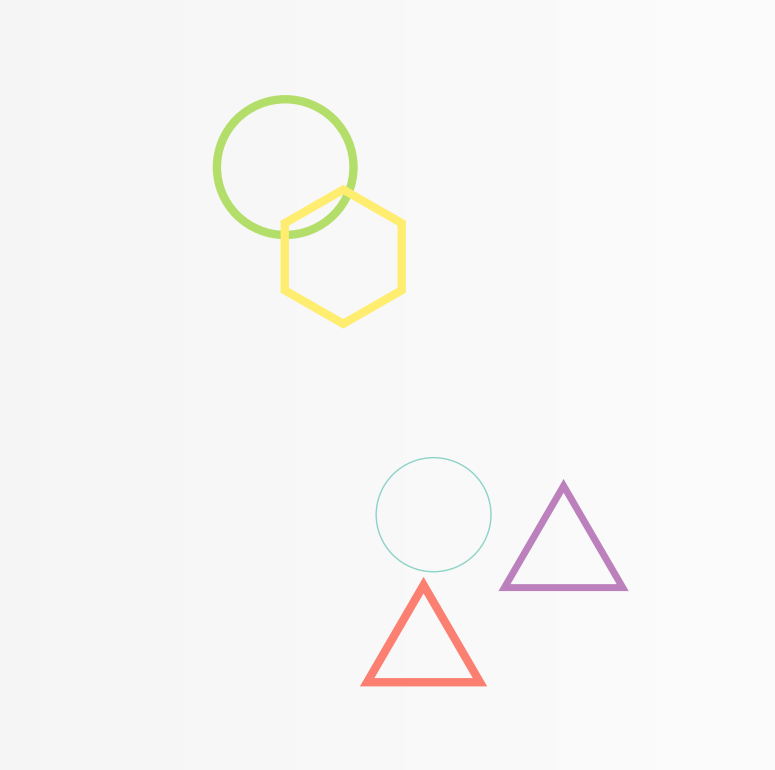[{"shape": "circle", "thickness": 0.5, "radius": 0.37, "center": [0.559, 0.332]}, {"shape": "triangle", "thickness": 3, "radius": 0.42, "center": [0.547, 0.156]}, {"shape": "circle", "thickness": 3, "radius": 0.44, "center": [0.368, 0.783]}, {"shape": "triangle", "thickness": 2.5, "radius": 0.44, "center": [0.727, 0.281]}, {"shape": "hexagon", "thickness": 3, "radius": 0.44, "center": [0.443, 0.667]}]